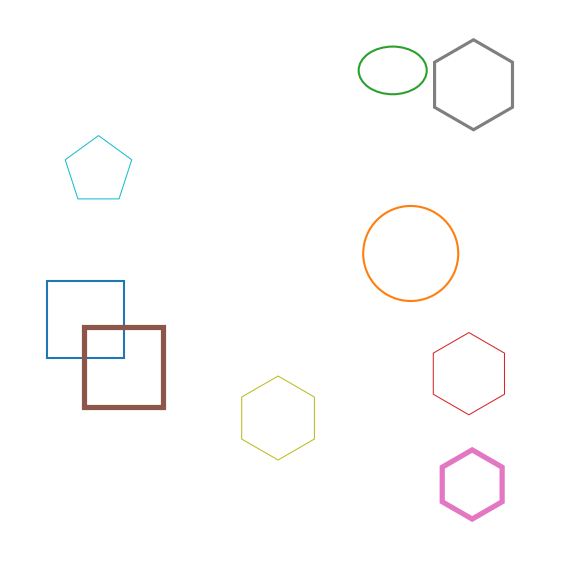[{"shape": "square", "thickness": 1, "radius": 0.33, "center": [0.148, 0.446]}, {"shape": "circle", "thickness": 1, "radius": 0.41, "center": [0.711, 0.56]}, {"shape": "oval", "thickness": 1, "radius": 0.29, "center": [0.68, 0.877]}, {"shape": "hexagon", "thickness": 0.5, "radius": 0.36, "center": [0.812, 0.352]}, {"shape": "square", "thickness": 2.5, "radius": 0.34, "center": [0.214, 0.363]}, {"shape": "hexagon", "thickness": 2.5, "radius": 0.3, "center": [0.818, 0.16]}, {"shape": "hexagon", "thickness": 1.5, "radius": 0.39, "center": [0.82, 0.852]}, {"shape": "hexagon", "thickness": 0.5, "radius": 0.36, "center": [0.481, 0.275]}, {"shape": "pentagon", "thickness": 0.5, "radius": 0.3, "center": [0.171, 0.704]}]